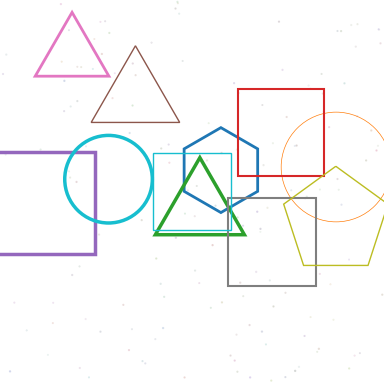[{"shape": "hexagon", "thickness": 2, "radius": 0.55, "center": [0.574, 0.558]}, {"shape": "circle", "thickness": 0.5, "radius": 0.71, "center": [0.873, 0.566]}, {"shape": "triangle", "thickness": 2.5, "radius": 0.67, "center": [0.519, 0.457]}, {"shape": "square", "thickness": 1.5, "radius": 0.56, "center": [0.73, 0.657]}, {"shape": "square", "thickness": 2.5, "radius": 0.66, "center": [0.115, 0.473]}, {"shape": "triangle", "thickness": 1, "radius": 0.66, "center": [0.352, 0.748]}, {"shape": "triangle", "thickness": 2, "radius": 0.55, "center": [0.187, 0.857]}, {"shape": "square", "thickness": 1.5, "radius": 0.57, "center": [0.707, 0.372]}, {"shape": "pentagon", "thickness": 1, "radius": 0.71, "center": [0.872, 0.426]}, {"shape": "circle", "thickness": 2.5, "radius": 0.57, "center": [0.282, 0.535]}, {"shape": "square", "thickness": 1, "radius": 0.51, "center": [0.5, 0.503]}]